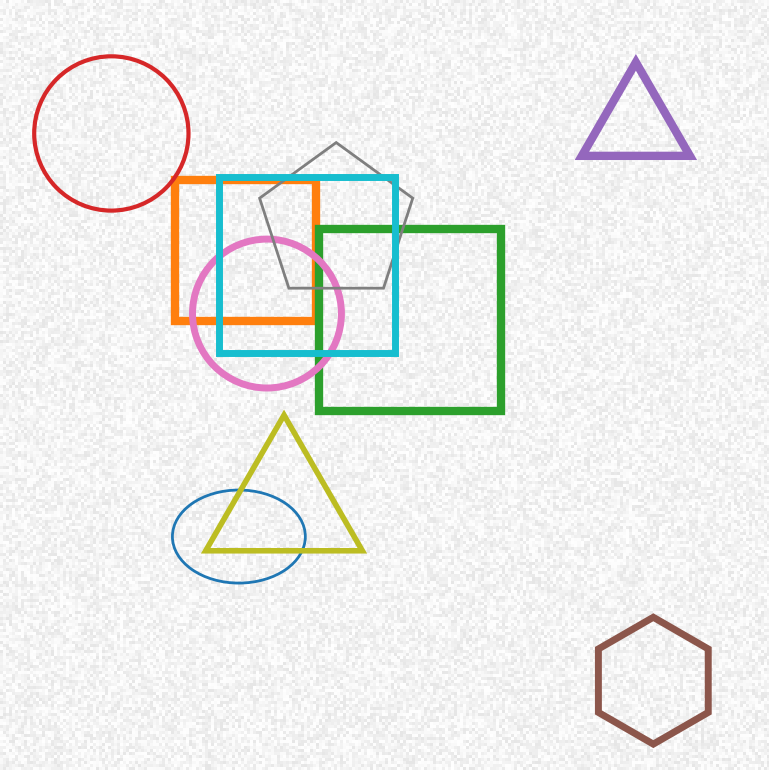[{"shape": "oval", "thickness": 1, "radius": 0.43, "center": [0.31, 0.303]}, {"shape": "square", "thickness": 3, "radius": 0.46, "center": [0.319, 0.674]}, {"shape": "square", "thickness": 3, "radius": 0.59, "center": [0.532, 0.584]}, {"shape": "circle", "thickness": 1.5, "radius": 0.5, "center": [0.145, 0.827]}, {"shape": "triangle", "thickness": 3, "radius": 0.4, "center": [0.826, 0.838]}, {"shape": "hexagon", "thickness": 2.5, "radius": 0.41, "center": [0.848, 0.116]}, {"shape": "circle", "thickness": 2.5, "radius": 0.48, "center": [0.347, 0.593]}, {"shape": "pentagon", "thickness": 1, "radius": 0.52, "center": [0.437, 0.71]}, {"shape": "triangle", "thickness": 2, "radius": 0.59, "center": [0.369, 0.343]}, {"shape": "square", "thickness": 2.5, "radius": 0.57, "center": [0.399, 0.656]}]